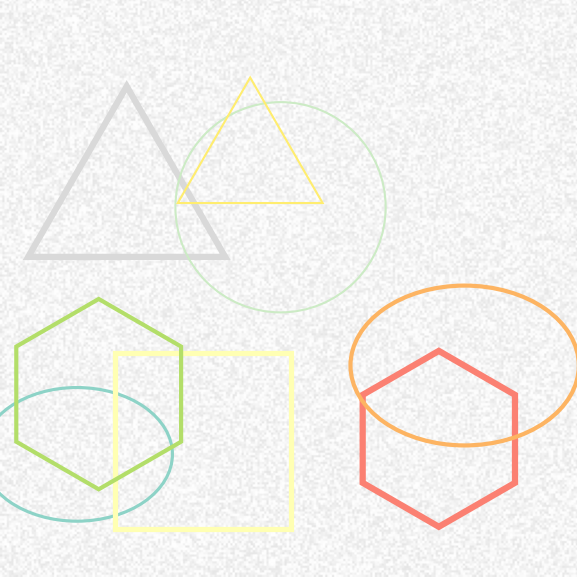[{"shape": "oval", "thickness": 1.5, "radius": 0.83, "center": [0.133, 0.212]}, {"shape": "square", "thickness": 2.5, "radius": 0.76, "center": [0.352, 0.236]}, {"shape": "hexagon", "thickness": 3, "radius": 0.76, "center": [0.76, 0.239]}, {"shape": "oval", "thickness": 2, "radius": 0.99, "center": [0.805, 0.366]}, {"shape": "hexagon", "thickness": 2, "radius": 0.82, "center": [0.171, 0.317]}, {"shape": "triangle", "thickness": 3, "radius": 0.98, "center": [0.219, 0.653]}, {"shape": "circle", "thickness": 1, "radius": 0.91, "center": [0.486, 0.64]}, {"shape": "triangle", "thickness": 1, "radius": 0.72, "center": [0.433, 0.72]}]